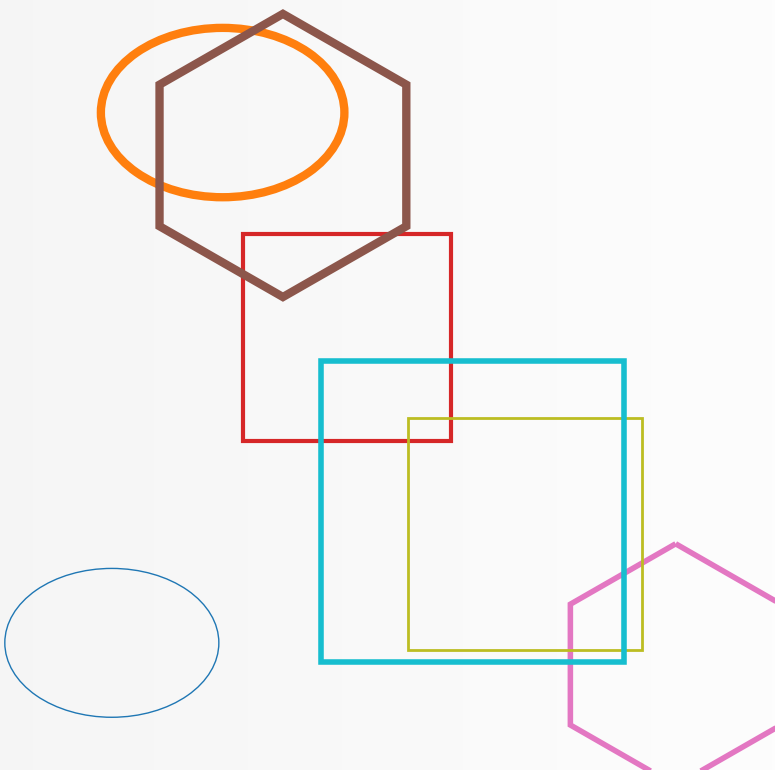[{"shape": "oval", "thickness": 0.5, "radius": 0.69, "center": [0.144, 0.165]}, {"shape": "oval", "thickness": 3, "radius": 0.79, "center": [0.287, 0.854]}, {"shape": "square", "thickness": 1.5, "radius": 0.67, "center": [0.448, 0.562]}, {"shape": "hexagon", "thickness": 3, "radius": 0.92, "center": [0.365, 0.798]}, {"shape": "hexagon", "thickness": 2, "radius": 0.78, "center": [0.872, 0.137]}, {"shape": "square", "thickness": 1, "radius": 0.76, "center": [0.678, 0.307]}, {"shape": "square", "thickness": 2, "radius": 0.98, "center": [0.61, 0.336]}]